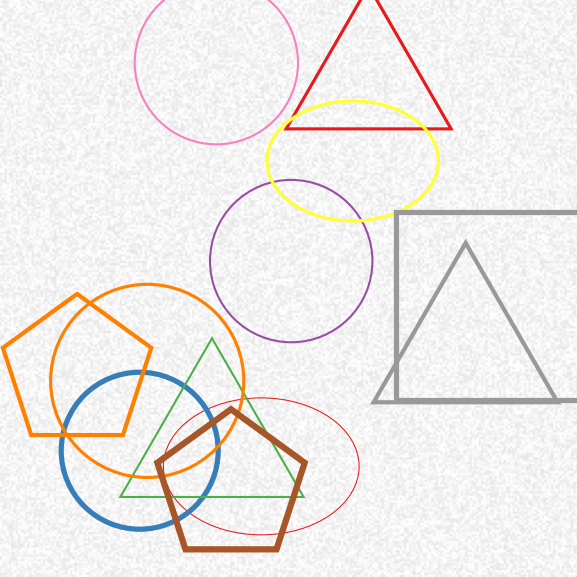[{"shape": "oval", "thickness": 0.5, "radius": 0.85, "center": [0.452, 0.192]}, {"shape": "triangle", "thickness": 1.5, "radius": 0.82, "center": [0.638, 0.858]}, {"shape": "circle", "thickness": 2.5, "radius": 0.68, "center": [0.242, 0.219]}, {"shape": "triangle", "thickness": 1, "radius": 0.92, "center": [0.367, 0.23]}, {"shape": "circle", "thickness": 1, "radius": 0.7, "center": [0.504, 0.547]}, {"shape": "pentagon", "thickness": 2, "radius": 0.68, "center": [0.133, 0.355]}, {"shape": "circle", "thickness": 1.5, "radius": 0.84, "center": [0.255, 0.34]}, {"shape": "oval", "thickness": 1.5, "radius": 0.74, "center": [0.611, 0.72]}, {"shape": "pentagon", "thickness": 3, "radius": 0.67, "center": [0.4, 0.156]}, {"shape": "circle", "thickness": 1, "radius": 0.71, "center": [0.375, 0.891]}, {"shape": "triangle", "thickness": 2, "radius": 0.92, "center": [0.806, 0.395]}, {"shape": "square", "thickness": 2.5, "radius": 0.82, "center": [0.849, 0.469]}]